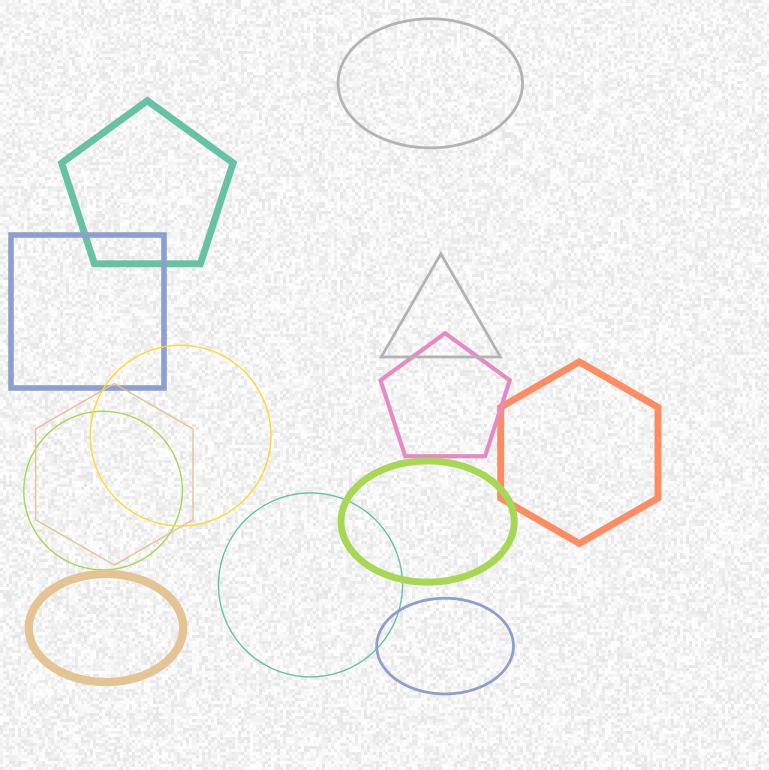[{"shape": "pentagon", "thickness": 2.5, "radius": 0.59, "center": [0.191, 0.752]}, {"shape": "circle", "thickness": 0.5, "radius": 0.6, "center": [0.403, 0.24]}, {"shape": "hexagon", "thickness": 2.5, "radius": 0.59, "center": [0.752, 0.412]}, {"shape": "square", "thickness": 2, "radius": 0.5, "center": [0.114, 0.595]}, {"shape": "oval", "thickness": 1, "radius": 0.44, "center": [0.578, 0.161]}, {"shape": "pentagon", "thickness": 1.5, "radius": 0.44, "center": [0.578, 0.479]}, {"shape": "oval", "thickness": 2.5, "radius": 0.56, "center": [0.555, 0.323]}, {"shape": "circle", "thickness": 0.5, "radius": 0.51, "center": [0.134, 0.363]}, {"shape": "circle", "thickness": 0.5, "radius": 0.59, "center": [0.235, 0.434]}, {"shape": "hexagon", "thickness": 0.5, "radius": 0.59, "center": [0.148, 0.384]}, {"shape": "oval", "thickness": 3, "radius": 0.5, "center": [0.138, 0.184]}, {"shape": "triangle", "thickness": 1, "radius": 0.45, "center": [0.573, 0.581]}, {"shape": "oval", "thickness": 1, "radius": 0.6, "center": [0.559, 0.892]}]